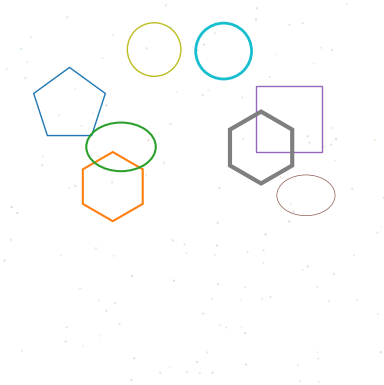[{"shape": "pentagon", "thickness": 1, "radius": 0.49, "center": [0.181, 0.727]}, {"shape": "hexagon", "thickness": 1.5, "radius": 0.45, "center": [0.293, 0.515]}, {"shape": "oval", "thickness": 1.5, "radius": 0.45, "center": [0.314, 0.619]}, {"shape": "square", "thickness": 1, "radius": 0.43, "center": [0.75, 0.691]}, {"shape": "oval", "thickness": 0.5, "radius": 0.38, "center": [0.795, 0.493]}, {"shape": "hexagon", "thickness": 3, "radius": 0.47, "center": [0.678, 0.617]}, {"shape": "circle", "thickness": 1, "radius": 0.35, "center": [0.4, 0.871]}, {"shape": "circle", "thickness": 2, "radius": 0.36, "center": [0.581, 0.867]}]